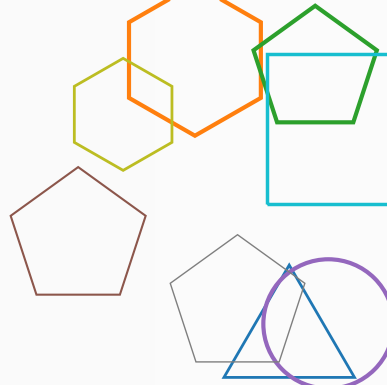[{"shape": "triangle", "thickness": 2, "radius": 0.97, "center": [0.746, 0.117]}, {"shape": "hexagon", "thickness": 3, "radius": 0.98, "center": [0.503, 0.844]}, {"shape": "pentagon", "thickness": 3, "radius": 0.84, "center": [0.813, 0.818]}, {"shape": "circle", "thickness": 3, "radius": 0.84, "center": [0.847, 0.159]}, {"shape": "pentagon", "thickness": 1.5, "radius": 0.92, "center": [0.202, 0.383]}, {"shape": "pentagon", "thickness": 1, "radius": 0.91, "center": [0.613, 0.208]}, {"shape": "hexagon", "thickness": 2, "radius": 0.73, "center": [0.318, 0.703]}, {"shape": "square", "thickness": 2.5, "radius": 0.98, "center": [0.885, 0.665]}]